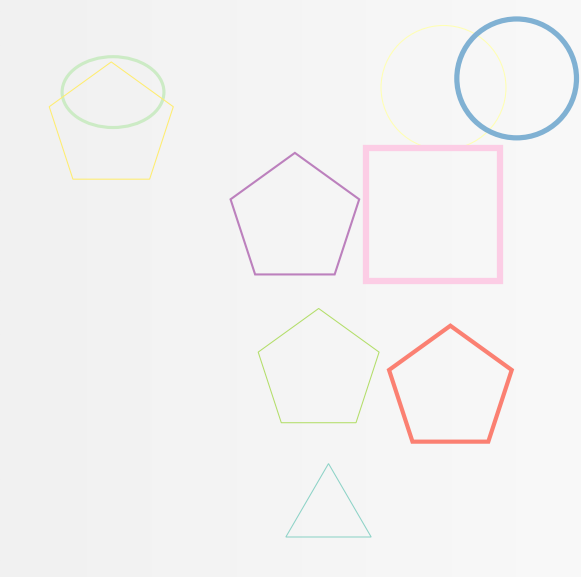[{"shape": "triangle", "thickness": 0.5, "radius": 0.42, "center": [0.565, 0.112]}, {"shape": "circle", "thickness": 0.5, "radius": 0.54, "center": [0.763, 0.848]}, {"shape": "pentagon", "thickness": 2, "radius": 0.55, "center": [0.775, 0.324]}, {"shape": "circle", "thickness": 2.5, "radius": 0.51, "center": [0.889, 0.863]}, {"shape": "pentagon", "thickness": 0.5, "radius": 0.55, "center": [0.548, 0.356]}, {"shape": "square", "thickness": 3, "radius": 0.57, "center": [0.744, 0.627]}, {"shape": "pentagon", "thickness": 1, "radius": 0.58, "center": [0.507, 0.618]}, {"shape": "oval", "thickness": 1.5, "radius": 0.44, "center": [0.194, 0.84]}, {"shape": "pentagon", "thickness": 0.5, "radius": 0.56, "center": [0.191, 0.78]}]